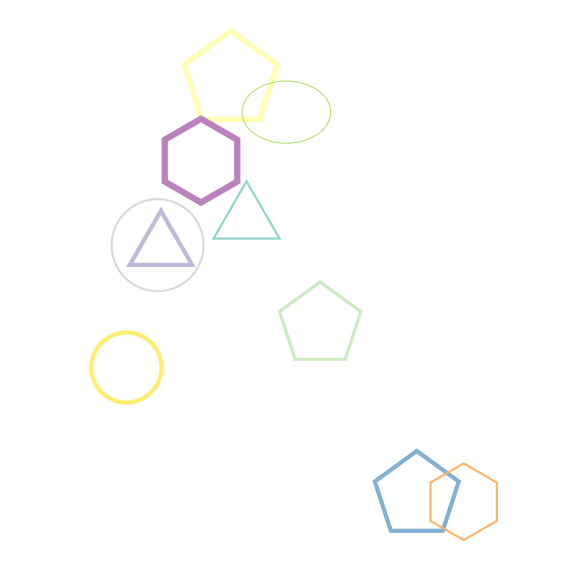[{"shape": "triangle", "thickness": 1, "radius": 0.33, "center": [0.427, 0.619]}, {"shape": "pentagon", "thickness": 2.5, "radius": 0.42, "center": [0.4, 0.861]}, {"shape": "triangle", "thickness": 2, "radius": 0.31, "center": [0.279, 0.572]}, {"shape": "pentagon", "thickness": 2, "radius": 0.38, "center": [0.722, 0.142]}, {"shape": "hexagon", "thickness": 1, "radius": 0.33, "center": [0.803, 0.13]}, {"shape": "oval", "thickness": 0.5, "radius": 0.38, "center": [0.496, 0.805]}, {"shape": "circle", "thickness": 1, "radius": 0.4, "center": [0.273, 0.575]}, {"shape": "hexagon", "thickness": 3, "radius": 0.36, "center": [0.348, 0.721]}, {"shape": "pentagon", "thickness": 1.5, "radius": 0.37, "center": [0.554, 0.437]}, {"shape": "circle", "thickness": 2, "radius": 0.3, "center": [0.219, 0.363]}]